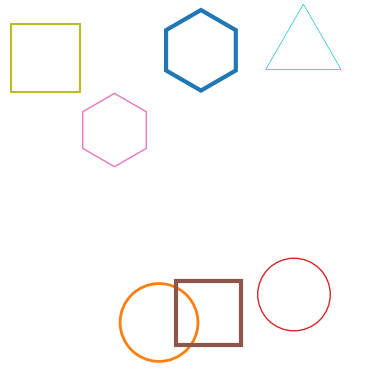[{"shape": "hexagon", "thickness": 3, "radius": 0.52, "center": [0.522, 0.869]}, {"shape": "circle", "thickness": 2, "radius": 0.51, "center": [0.413, 0.162]}, {"shape": "circle", "thickness": 1, "radius": 0.47, "center": [0.764, 0.235]}, {"shape": "square", "thickness": 3, "radius": 0.42, "center": [0.542, 0.187]}, {"shape": "hexagon", "thickness": 1, "radius": 0.48, "center": [0.297, 0.662]}, {"shape": "square", "thickness": 1.5, "radius": 0.45, "center": [0.118, 0.849]}, {"shape": "triangle", "thickness": 0.5, "radius": 0.57, "center": [0.788, 0.876]}]